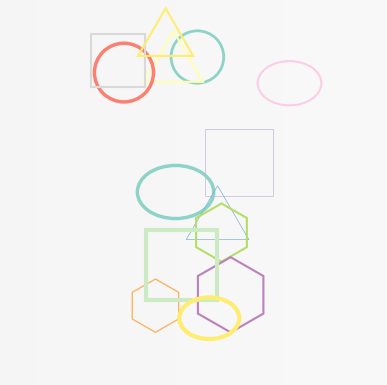[{"shape": "circle", "thickness": 2, "radius": 0.34, "center": [0.509, 0.852]}, {"shape": "oval", "thickness": 2.5, "radius": 0.49, "center": [0.453, 0.501]}, {"shape": "triangle", "thickness": 1.5, "radius": 0.44, "center": [0.447, 0.832]}, {"shape": "square", "thickness": 0.5, "radius": 0.44, "center": [0.616, 0.578]}, {"shape": "circle", "thickness": 2.5, "radius": 0.38, "center": [0.32, 0.812]}, {"shape": "triangle", "thickness": 0.5, "radius": 0.47, "center": [0.561, 0.424]}, {"shape": "hexagon", "thickness": 1, "radius": 0.35, "center": [0.401, 0.206]}, {"shape": "hexagon", "thickness": 1.5, "radius": 0.38, "center": [0.572, 0.396]}, {"shape": "oval", "thickness": 1.5, "radius": 0.41, "center": [0.747, 0.784]}, {"shape": "square", "thickness": 1.5, "radius": 0.35, "center": [0.306, 0.843]}, {"shape": "hexagon", "thickness": 1.5, "radius": 0.49, "center": [0.595, 0.234]}, {"shape": "square", "thickness": 3, "radius": 0.45, "center": [0.469, 0.311]}, {"shape": "triangle", "thickness": 1.5, "radius": 0.41, "center": [0.427, 0.896]}, {"shape": "oval", "thickness": 3, "radius": 0.39, "center": [0.54, 0.174]}]